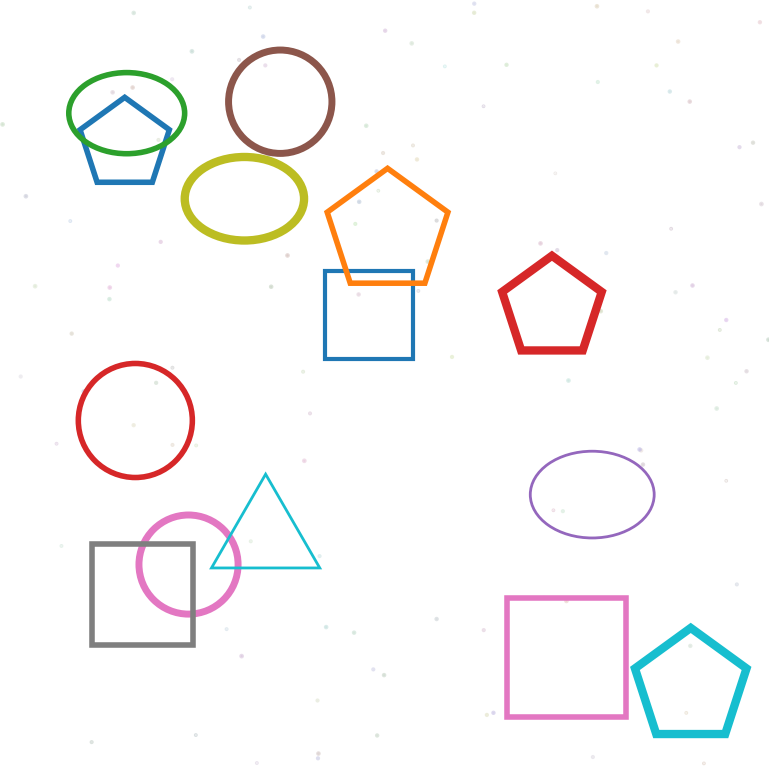[{"shape": "pentagon", "thickness": 2, "radius": 0.3, "center": [0.162, 0.813]}, {"shape": "square", "thickness": 1.5, "radius": 0.29, "center": [0.479, 0.591]}, {"shape": "pentagon", "thickness": 2, "radius": 0.41, "center": [0.503, 0.699]}, {"shape": "oval", "thickness": 2, "radius": 0.38, "center": [0.165, 0.853]}, {"shape": "circle", "thickness": 2, "radius": 0.37, "center": [0.176, 0.454]}, {"shape": "pentagon", "thickness": 3, "radius": 0.34, "center": [0.717, 0.6]}, {"shape": "oval", "thickness": 1, "radius": 0.4, "center": [0.769, 0.358]}, {"shape": "circle", "thickness": 2.5, "radius": 0.34, "center": [0.364, 0.868]}, {"shape": "circle", "thickness": 2.5, "radius": 0.32, "center": [0.245, 0.267]}, {"shape": "square", "thickness": 2, "radius": 0.39, "center": [0.736, 0.146]}, {"shape": "square", "thickness": 2, "radius": 0.33, "center": [0.186, 0.227]}, {"shape": "oval", "thickness": 3, "radius": 0.39, "center": [0.317, 0.742]}, {"shape": "pentagon", "thickness": 3, "radius": 0.38, "center": [0.897, 0.108]}, {"shape": "triangle", "thickness": 1, "radius": 0.41, "center": [0.345, 0.303]}]